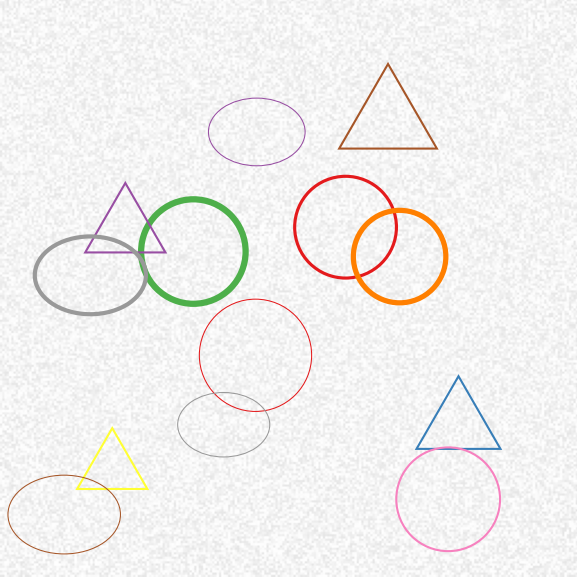[{"shape": "circle", "thickness": 0.5, "radius": 0.49, "center": [0.442, 0.384]}, {"shape": "circle", "thickness": 1.5, "radius": 0.44, "center": [0.598, 0.606]}, {"shape": "triangle", "thickness": 1, "radius": 0.42, "center": [0.794, 0.264]}, {"shape": "circle", "thickness": 3, "radius": 0.45, "center": [0.335, 0.564]}, {"shape": "triangle", "thickness": 1, "radius": 0.4, "center": [0.217, 0.602]}, {"shape": "oval", "thickness": 0.5, "radius": 0.42, "center": [0.445, 0.771]}, {"shape": "circle", "thickness": 2.5, "radius": 0.4, "center": [0.692, 0.555]}, {"shape": "triangle", "thickness": 1, "radius": 0.35, "center": [0.194, 0.187]}, {"shape": "triangle", "thickness": 1, "radius": 0.49, "center": [0.672, 0.791]}, {"shape": "oval", "thickness": 0.5, "radius": 0.49, "center": [0.111, 0.108]}, {"shape": "circle", "thickness": 1, "radius": 0.45, "center": [0.776, 0.135]}, {"shape": "oval", "thickness": 0.5, "radius": 0.4, "center": [0.387, 0.264]}, {"shape": "oval", "thickness": 2, "radius": 0.48, "center": [0.156, 0.522]}]